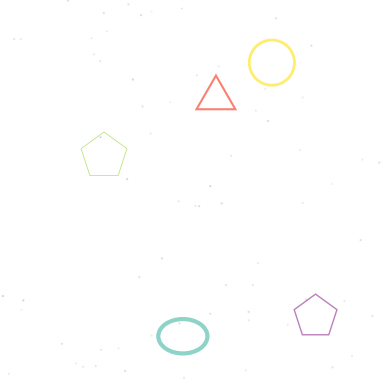[{"shape": "oval", "thickness": 3, "radius": 0.32, "center": [0.475, 0.127]}, {"shape": "triangle", "thickness": 1.5, "radius": 0.29, "center": [0.561, 0.745]}, {"shape": "pentagon", "thickness": 0.5, "radius": 0.31, "center": [0.27, 0.595]}, {"shape": "pentagon", "thickness": 1, "radius": 0.29, "center": [0.82, 0.178]}, {"shape": "circle", "thickness": 2, "radius": 0.29, "center": [0.706, 0.837]}]